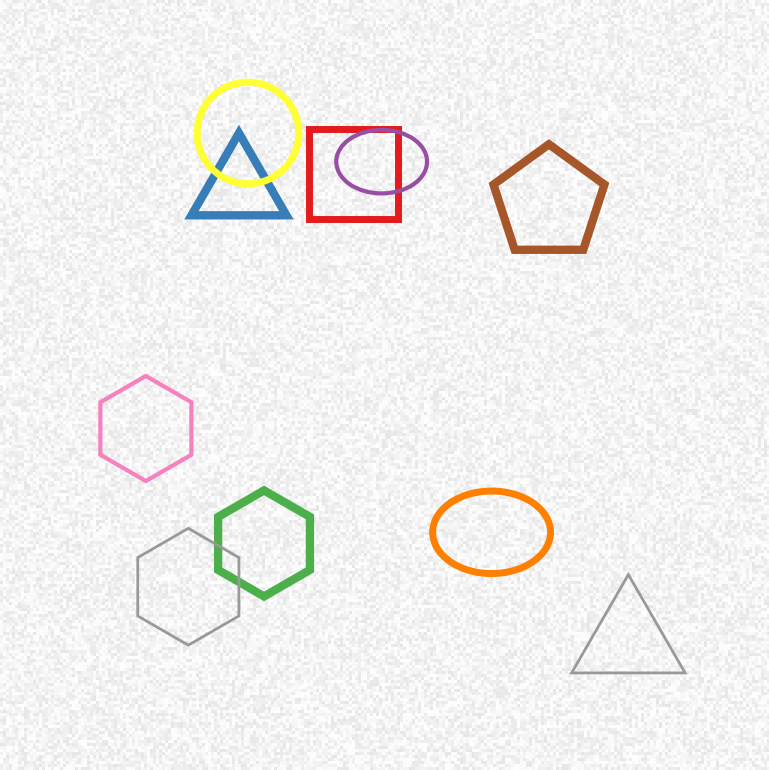[{"shape": "square", "thickness": 2.5, "radius": 0.29, "center": [0.459, 0.774]}, {"shape": "triangle", "thickness": 3, "radius": 0.36, "center": [0.31, 0.756]}, {"shape": "hexagon", "thickness": 3, "radius": 0.34, "center": [0.343, 0.294]}, {"shape": "oval", "thickness": 1.5, "radius": 0.29, "center": [0.496, 0.79]}, {"shape": "oval", "thickness": 2.5, "radius": 0.38, "center": [0.638, 0.309]}, {"shape": "circle", "thickness": 2.5, "radius": 0.33, "center": [0.322, 0.827]}, {"shape": "pentagon", "thickness": 3, "radius": 0.38, "center": [0.713, 0.737]}, {"shape": "hexagon", "thickness": 1.5, "radius": 0.34, "center": [0.189, 0.443]}, {"shape": "triangle", "thickness": 1, "radius": 0.43, "center": [0.816, 0.169]}, {"shape": "hexagon", "thickness": 1, "radius": 0.38, "center": [0.245, 0.238]}]